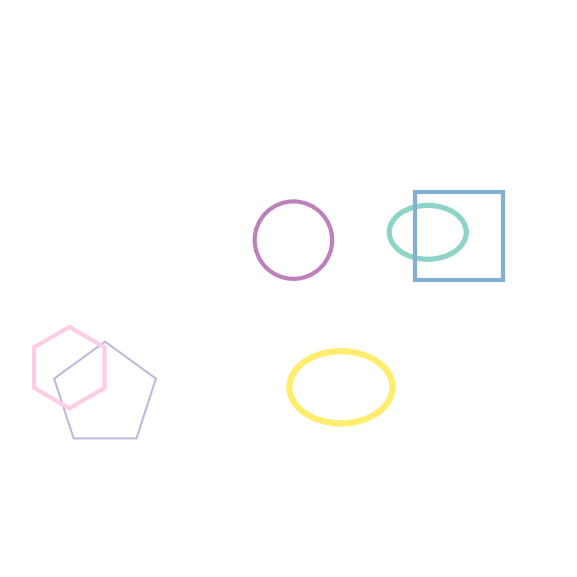[{"shape": "oval", "thickness": 2.5, "radius": 0.33, "center": [0.741, 0.597]}, {"shape": "pentagon", "thickness": 1, "radius": 0.46, "center": [0.182, 0.315]}, {"shape": "square", "thickness": 2, "radius": 0.38, "center": [0.794, 0.59]}, {"shape": "hexagon", "thickness": 2, "radius": 0.35, "center": [0.12, 0.363]}, {"shape": "circle", "thickness": 2, "radius": 0.34, "center": [0.508, 0.583]}, {"shape": "oval", "thickness": 3, "radius": 0.45, "center": [0.59, 0.329]}]